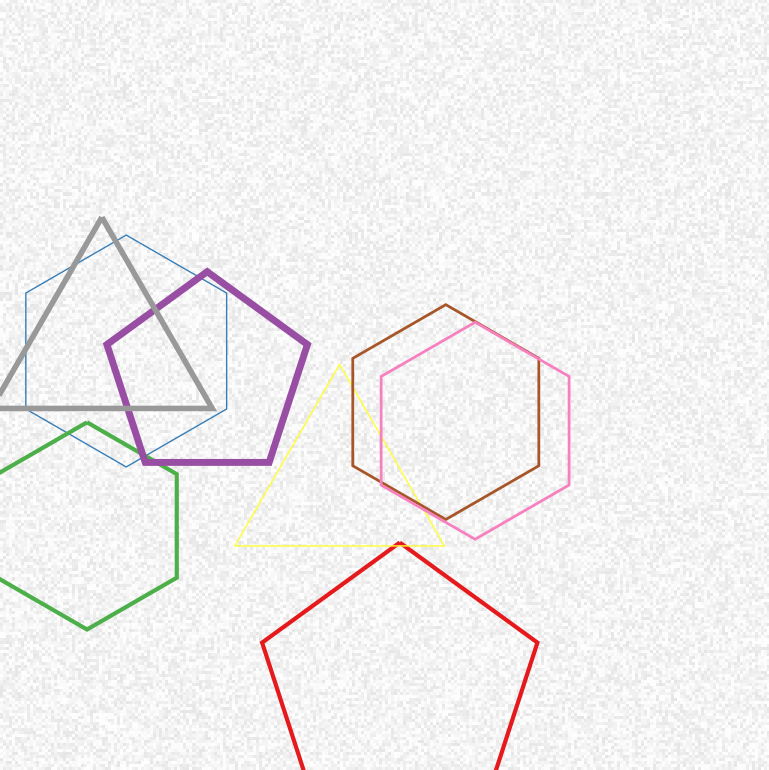[{"shape": "pentagon", "thickness": 1.5, "radius": 0.94, "center": [0.519, 0.107]}, {"shape": "hexagon", "thickness": 0.5, "radius": 0.75, "center": [0.164, 0.544]}, {"shape": "hexagon", "thickness": 1.5, "radius": 0.67, "center": [0.113, 0.317]}, {"shape": "pentagon", "thickness": 2.5, "radius": 0.68, "center": [0.269, 0.51]}, {"shape": "triangle", "thickness": 0.5, "radius": 0.79, "center": [0.441, 0.37]}, {"shape": "hexagon", "thickness": 1, "radius": 0.7, "center": [0.579, 0.465]}, {"shape": "hexagon", "thickness": 1, "radius": 0.7, "center": [0.617, 0.441]}, {"shape": "triangle", "thickness": 2, "radius": 0.83, "center": [0.132, 0.552]}]